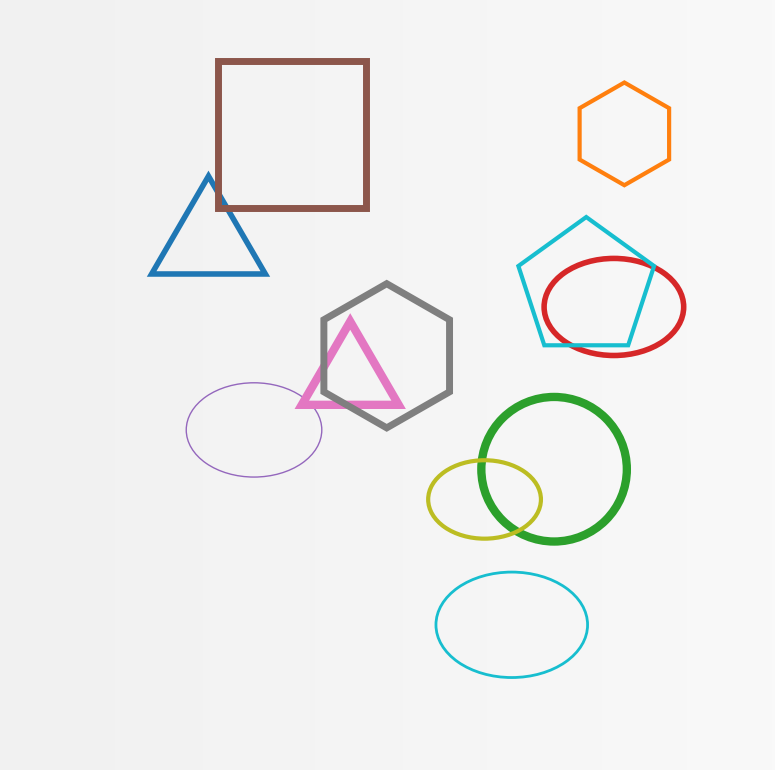[{"shape": "triangle", "thickness": 2, "radius": 0.42, "center": [0.269, 0.687]}, {"shape": "hexagon", "thickness": 1.5, "radius": 0.33, "center": [0.806, 0.826]}, {"shape": "circle", "thickness": 3, "radius": 0.47, "center": [0.715, 0.391]}, {"shape": "oval", "thickness": 2, "radius": 0.45, "center": [0.792, 0.601]}, {"shape": "oval", "thickness": 0.5, "radius": 0.44, "center": [0.328, 0.442]}, {"shape": "square", "thickness": 2.5, "radius": 0.48, "center": [0.376, 0.825]}, {"shape": "triangle", "thickness": 3, "radius": 0.36, "center": [0.452, 0.51]}, {"shape": "hexagon", "thickness": 2.5, "radius": 0.47, "center": [0.499, 0.538]}, {"shape": "oval", "thickness": 1.5, "radius": 0.36, "center": [0.625, 0.351]}, {"shape": "pentagon", "thickness": 1.5, "radius": 0.46, "center": [0.756, 0.626]}, {"shape": "oval", "thickness": 1, "radius": 0.49, "center": [0.66, 0.189]}]